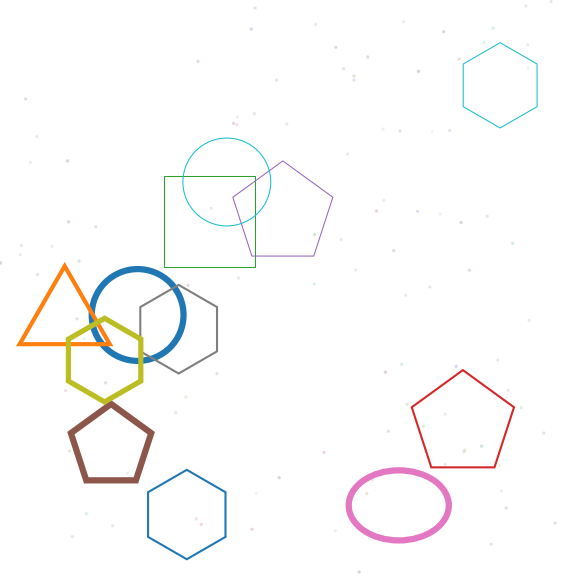[{"shape": "circle", "thickness": 3, "radius": 0.4, "center": [0.238, 0.454]}, {"shape": "hexagon", "thickness": 1, "radius": 0.39, "center": [0.323, 0.108]}, {"shape": "triangle", "thickness": 2, "radius": 0.45, "center": [0.112, 0.448]}, {"shape": "square", "thickness": 0.5, "radius": 0.39, "center": [0.362, 0.615]}, {"shape": "pentagon", "thickness": 1, "radius": 0.47, "center": [0.802, 0.265]}, {"shape": "pentagon", "thickness": 0.5, "radius": 0.46, "center": [0.49, 0.629]}, {"shape": "pentagon", "thickness": 3, "radius": 0.37, "center": [0.192, 0.227]}, {"shape": "oval", "thickness": 3, "radius": 0.43, "center": [0.69, 0.124]}, {"shape": "hexagon", "thickness": 1, "radius": 0.38, "center": [0.309, 0.429]}, {"shape": "hexagon", "thickness": 2.5, "radius": 0.36, "center": [0.181, 0.376]}, {"shape": "circle", "thickness": 0.5, "radius": 0.38, "center": [0.393, 0.684]}, {"shape": "hexagon", "thickness": 0.5, "radius": 0.37, "center": [0.866, 0.851]}]